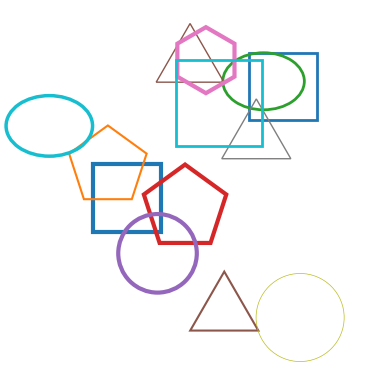[{"shape": "square", "thickness": 2, "radius": 0.44, "center": [0.735, 0.775]}, {"shape": "square", "thickness": 3, "radius": 0.44, "center": [0.331, 0.486]}, {"shape": "pentagon", "thickness": 1.5, "radius": 0.53, "center": [0.28, 0.568]}, {"shape": "oval", "thickness": 2, "radius": 0.53, "center": [0.685, 0.789]}, {"shape": "pentagon", "thickness": 3, "radius": 0.56, "center": [0.481, 0.46]}, {"shape": "circle", "thickness": 3, "radius": 0.51, "center": [0.409, 0.342]}, {"shape": "triangle", "thickness": 1, "radius": 0.51, "center": [0.494, 0.837]}, {"shape": "triangle", "thickness": 1.5, "radius": 0.51, "center": [0.583, 0.192]}, {"shape": "hexagon", "thickness": 3, "radius": 0.43, "center": [0.535, 0.844]}, {"shape": "triangle", "thickness": 1, "radius": 0.52, "center": [0.666, 0.64]}, {"shape": "circle", "thickness": 0.5, "radius": 0.57, "center": [0.78, 0.175]}, {"shape": "oval", "thickness": 2.5, "radius": 0.56, "center": [0.128, 0.673]}, {"shape": "square", "thickness": 2, "radius": 0.56, "center": [0.569, 0.733]}]